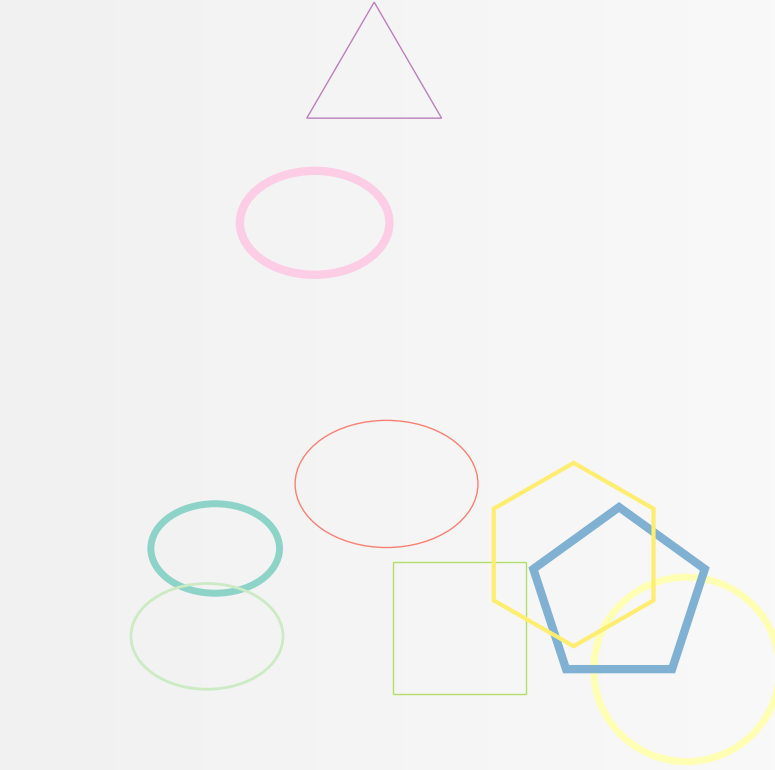[{"shape": "oval", "thickness": 2.5, "radius": 0.42, "center": [0.278, 0.288]}, {"shape": "circle", "thickness": 2.5, "radius": 0.6, "center": [0.886, 0.131]}, {"shape": "oval", "thickness": 0.5, "radius": 0.59, "center": [0.499, 0.371]}, {"shape": "pentagon", "thickness": 3, "radius": 0.58, "center": [0.799, 0.225]}, {"shape": "square", "thickness": 0.5, "radius": 0.43, "center": [0.593, 0.184]}, {"shape": "oval", "thickness": 3, "radius": 0.48, "center": [0.406, 0.711]}, {"shape": "triangle", "thickness": 0.5, "radius": 0.5, "center": [0.483, 0.897]}, {"shape": "oval", "thickness": 1, "radius": 0.49, "center": [0.267, 0.174]}, {"shape": "hexagon", "thickness": 1.5, "radius": 0.6, "center": [0.74, 0.28]}]